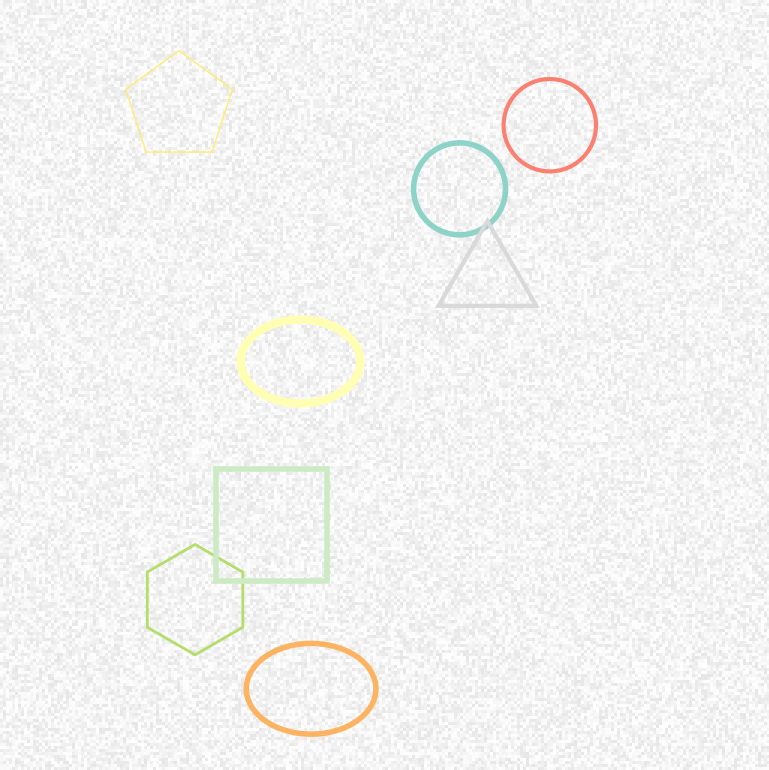[{"shape": "circle", "thickness": 2, "radius": 0.3, "center": [0.597, 0.755]}, {"shape": "oval", "thickness": 3, "radius": 0.39, "center": [0.39, 0.53]}, {"shape": "circle", "thickness": 1.5, "radius": 0.3, "center": [0.714, 0.837]}, {"shape": "oval", "thickness": 2, "radius": 0.42, "center": [0.404, 0.105]}, {"shape": "hexagon", "thickness": 1, "radius": 0.36, "center": [0.253, 0.221]}, {"shape": "triangle", "thickness": 1.5, "radius": 0.37, "center": [0.633, 0.64]}, {"shape": "square", "thickness": 2, "radius": 0.36, "center": [0.353, 0.318]}, {"shape": "pentagon", "thickness": 0.5, "radius": 0.36, "center": [0.232, 0.861]}]